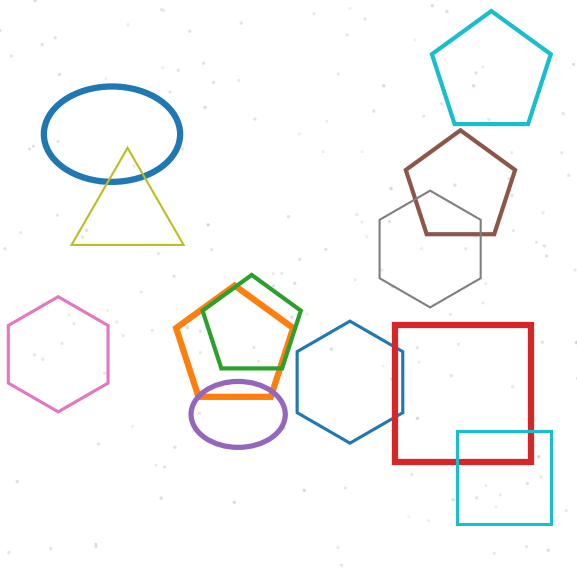[{"shape": "oval", "thickness": 3, "radius": 0.59, "center": [0.194, 0.767]}, {"shape": "hexagon", "thickness": 1.5, "radius": 0.53, "center": [0.606, 0.337]}, {"shape": "pentagon", "thickness": 3, "radius": 0.53, "center": [0.406, 0.398]}, {"shape": "pentagon", "thickness": 2, "radius": 0.45, "center": [0.436, 0.434]}, {"shape": "square", "thickness": 3, "radius": 0.59, "center": [0.801, 0.318]}, {"shape": "oval", "thickness": 2.5, "radius": 0.41, "center": [0.412, 0.282]}, {"shape": "pentagon", "thickness": 2, "radius": 0.5, "center": [0.797, 0.674]}, {"shape": "hexagon", "thickness": 1.5, "radius": 0.5, "center": [0.101, 0.386]}, {"shape": "hexagon", "thickness": 1, "radius": 0.51, "center": [0.745, 0.568]}, {"shape": "triangle", "thickness": 1, "radius": 0.56, "center": [0.221, 0.631]}, {"shape": "pentagon", "thickness": 2, "radius": 0.54, "center": [0.851, 0.872]}, {"shape": "square", "thickness": 1.5, "radius": 0.4, "center": [0.873, 0.172]}]